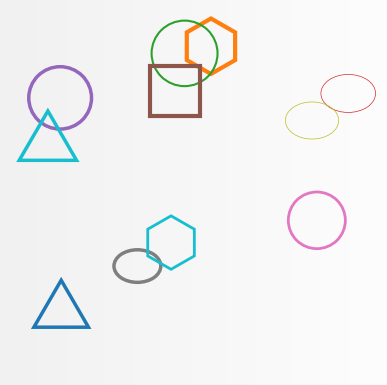[{"shape": "triangle", "thickness": 2.5, "radius": 0.41, "center": [0.158, 0.191]}, {"shape": "hexagon", "thickness": 3, "radius": 0.36, "center": [0.544, 0.88]}, {"shape": "circle", "thickness": 1.5, "radius": 0.43, "center": [0.476, 0.861]}, {"shape": "oval", "thickness": 0.5, "radius": 0.35, "center": [0.899, 0.757]}, {"shape": "circle", "thickness": 2.5, "radius": 0.4, "center": [0.155, 0.746]}, {"shape": "square", "thickness": 3, "radius": 0.33, "center": [0.452, 0.764]}, {"shape": "circle", "thickness": 2, "radius": 0.37, "center": [0.818, 0.428]}, {"shape": "oval", "thickness": 2.5, "radius": 0.3, "center": [0.355, 0.309]}, {"shape": "oval", "thickness": 0.5, "radius": 0.34, "center": [0.805, 0.687]}, {"shape": "hexagon", "thickness": 2, "radius": 0.35, "center": [0.441, 0.37]}, {"shape": "triangle", "thickness": 2.5, "radius": 0.43, "center": [0.124, 0.626]}]